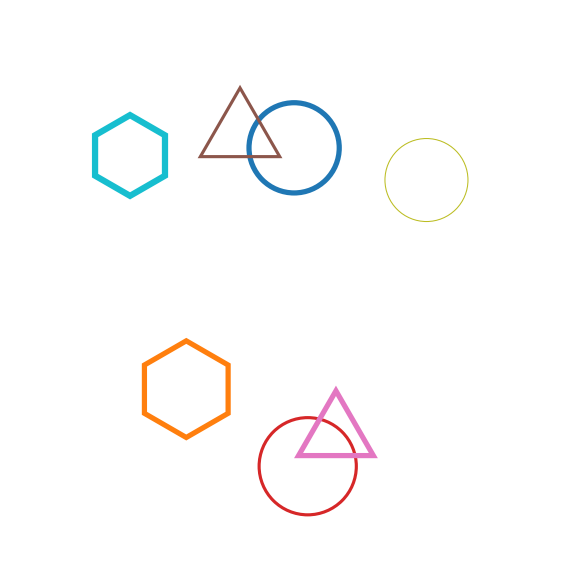[{"shape": "circle", "thickness": 2.5, "radius": 0.39, "center": [0.509, 0.743]}, {"shape": "hexagon", "thickness": 2.5, "radius": 0.42, "center": [0.323, 0.325]}, {"shape": "circle", "thickness": 1.5, "radius": 0.42, "center": [0.533, 0.192]}, {"shape": "triangle", "thickness": 1.5, "radius": 0.4, "center": [0.416, 0.768]}, {"shape": "triangle", "thickness": 2.5, "radius": 0.37, "center": [0.582, 0.248]}, {"shape": "circle", "thickness": 0.5, "radius": 0.36, "center": [0.738, 0.687]}, {"shape": "hexagon", "thickness": 3, "radius": 0.35, "center": [0.225, 0.73]}]